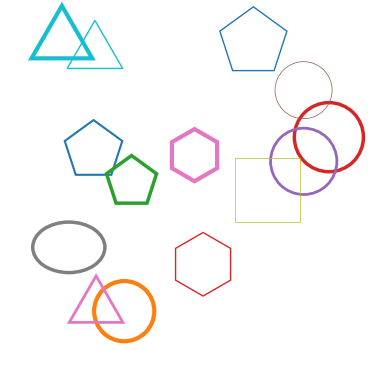[{"shape": "pentagon", "thickness": 1, "radius": 0.46, "center": [0.658, 0.891]}, {"shape": "pentagon", "thickness": 1.5, "radius": 0.39, "center": [0.243, 0.61]}, {"shape": "circle", "thickness": 3, "radius": 0.39, "center": [0.323, 0.192]}, {"shape": "pentagon", "thickness": 2.5, "radius": 0.34, "center": [0.342, 0.528]}, {"shape": "hexagon", "thickness": 1, "radius": 0.41, "center": [0.527, 0.314]}, {"shape": "circle", "thickness": 2.5, "radius": 0.45, "center": [0.854, 0.644]}, {"shape": "circle", "thickness": 2, "radius": 0.43, "center": [0.789, 0.581]}, {"shape": "circle", "thickness": 0.5, "radius": 0.37, "center": [0.788, 0.766]}, {"shape": "triangle", "thickness": 2, "radius": 0.4, "center": [0.25, 0.203]}, {"shape": "hexagon", "thickness": 3, "radius": 0.34, "center": [0.505, 0.597]}, {"shape": "oval", "thickness": 2.5, "radius": 0.47, "center": [0.179, 0.358]}, {"shape": "square", "thickness": 0.5, "radius": 0.42, "center": [0.694, 0.507]}, {"shape": "triangle", "thickness": 1, "radius": 0.42, "center": [0.247, 0.864]}, {"shape": "triangle", "thickness": 3, "radius": 0.45, "center": [0.161, 0.894]}]